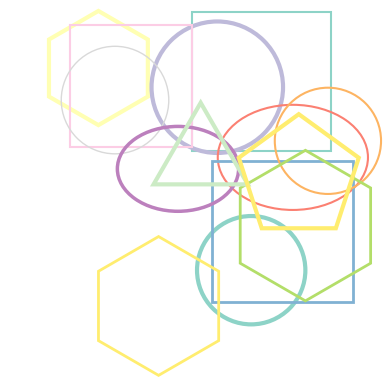[{"shape": "circle", "thickness": 3, "radius": 0.7, "center": [0.652, 0.298]}, {"shape": "square", "thickness": 1.5, "radius": 0.9, "center": [0.679, 0.788]}, {"shape": "hexagon", "thickness": 3, "radius": 0.74, "center": [0.256, 0.823]}, {"shape": "circle", "thickness": 3, "radius": 0.85, "center": [0.564, 0.773]}, {"shape": "oval", "thickness": 1.5, "radius": 0.98, "center": [0.761, 0.591]}, {"shape": "square", "thickness": 2, "radius": 0.91, "center": [0.734, 0.4]}, {"shape": "circle", "thickness": 1.5, "radius": 0.69, "center": [0.852, 0.634]}, {"shape": "hexagon", "thickness": 2, "radius": 0.98, "center": [0.793, 0.414]}, {"shape": "square", "thickness": 1.5, "radius": 0.79, "center": [0.341, 0.777]}, {"shape": "circle", "thickness": 1, "radius": 0.7, "center": [0.299, 0.74]}, {"shape": "oval", "thickness": 2.5, "radius": 0.79, "center": [0.462, 0.561]}, {"shape": "triangle", "thickness": 3, "radius": 0.71, "center": [0.521, 0.592]}, {"shape": "pentagon", "thickness": 3, "radius": 0.82, "center": [0.776, 0.54]}, {"shape": "hexagon", "thickness": 2, "radius": 0.9, "center": [0.412, 0.205]}]